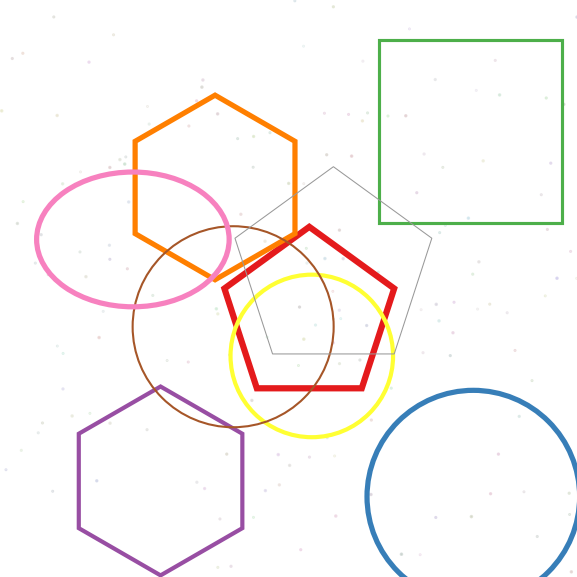[{"shape": "pentagon", "thickness": 3, "radius": 0.77, "center": [0.536, 0.452]}, {"shape": "circle", "thickness": 2.5, "radius": 0.92, "center": [0.82, 0.139]}, {"shape": "square", "thickness": 1.5, "radius": 0.79, "center": [0.814, 0.772]}, {"shape": "hexagon", "thickness": 2, "radius": 0.82, "center": [0.278, 0.166]}, {"shape": "hexagon", "thickness": 2.5, "radius": 0.8, "center": [0.372, 0.675]}, {"shape": "circle", "thickness": 2, "radius": 0.7, "center": [0.54, 0.383]}, {"shape": "circle", "thickness": 1, "radius": 0.87, "center": [0.404, 0.433]}, {"shape": "oval", "thickness": 2.5, "radius": 0.83, "center": [0.23, 0.585]}, {"shape": "pentagon", "thickness": 0.5, "radius": 0.9, "center": [0.577, 0.531]}]